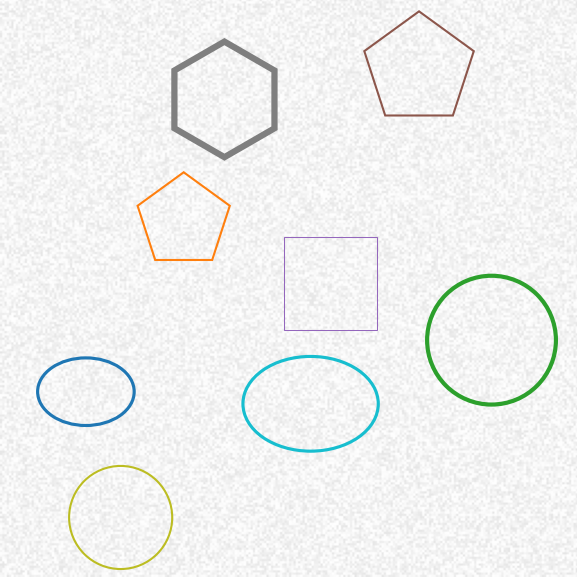[{"shape": "oval", "thickness": 1.5, "radius": 0.42, "center": [0.149, 0.321]}, {"shape": "pentagon", "thickness": 1, "radius": 0.42, "center": [0.318, 0.617]}, {"shape": "circle", "thickness": 2, "radius": 0.56, "center": [0.851, 0.41]}, {"shape": "square", "thickness": 0.5, "radius": 0.4, "center": [0.572, 0.508]}, {"shape": "pentagon", "thickness": 1, "radius": 0.5, "center": [0.726, 0.88]}, {"shape": "hexagon", "thickness": 3, "radius": 0.5, "center": [0.389, 0.827]}, {"shape": "circle", "thickness": 1, "radius": 0.45, "center": [0.209, 0.103]}, {"shape": "oval", "thickness": 1.5, "radius": 0.59, "center": [0.538, 0.3]}]